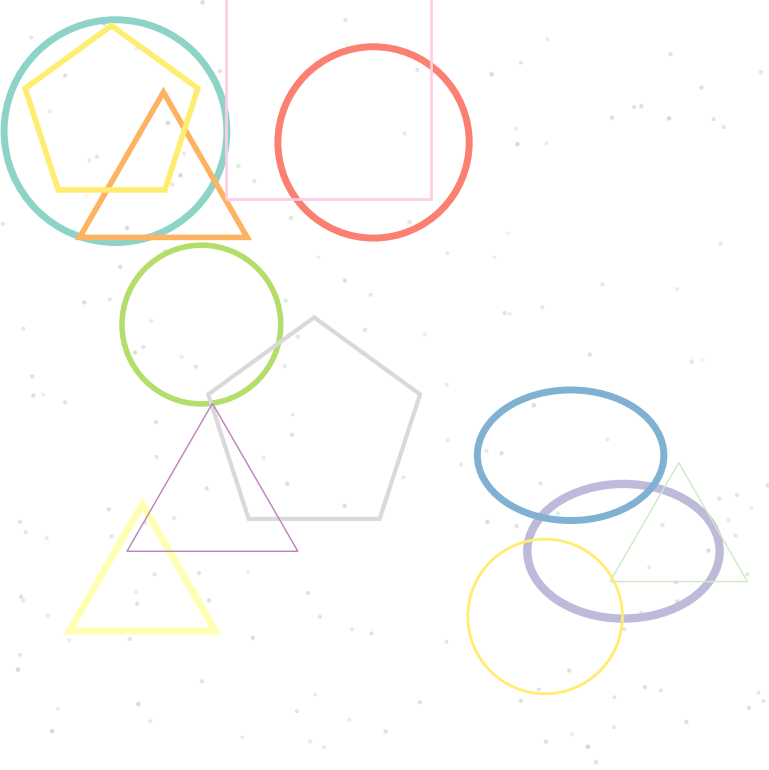[{"shape": "circle", "thickness": 2.5, "radius": 0.72, "center": [0.15, 0.83]}, {"shape": "triangle", "thickness": 2.5, "radius": 0.55, "center": [0.185, 0.235]}, {"shape": "oval", "thickness": 3, "radius": 0.62, "center": [0.81, 0.284]}, {"shape": "circle", "thickness": 2.5, "radius": 0.62, "center": [0.485, 0.815]}, {"shape": "oval", "thickness": 2.5, "radius": 0.61, "center": [0.741, 0.409]}, {"shape": "triangle", "thickness": 2, "radius": 0.63, "center": [0.212, 0.755]}, {"shape": "circle", "thickness": 2, "radius": 0.52, "center": [0.262, 0.579]}, {"shape": "square", "thickness": 1, "radius": 0.67, "center": [0.427, 0.875]}, {"shape": "pentagon", "thickness": 1.5, "radius": 0.72, "center": [0.408, 0.443]}, {"shape": "triangle", "thickness": 0.5, "radius": 0.64, "center": [0.276, 0.348]}, {"shape": "triangle", "thickness": 0.5, "radius": 0.52, "center": [0.881, 0.296]}, {"shape": "pentagon", "thickness": 2, "radius": 0.59, "center": [0.145, 0.849]}, {"shape": "circle", "thickness": 1, "radius": 0.5, "center": [0.708, 0.199]}]